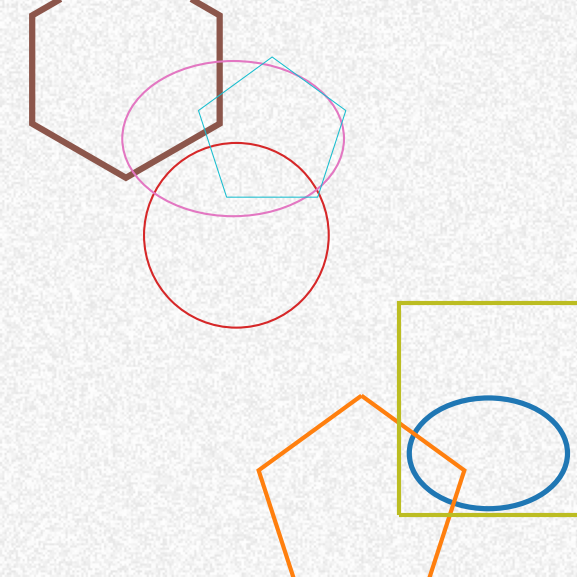[{"shape": "oval", "thickness": 2.5, "radius": 0.69, "center": [0.846, 0.214]}, {"shape": "pentagon", "thickness": 2, "radius": 0.94, "center": [0.626, 0.127]}, {"shape": "circle", "thickness": 1, "radius": 0.8, "center": [0.409, 0.592]}, {"shape": "hexagon", "thickness": 3, "radius": 0.94, "center": [0.218, 0.879]}, {"shape": "oval", "thickness": 1, "radius": 0.96, "center": [0.404, 0.759]}, {"shape": "square", "thickness": 2, "radius": 0.92, "center": [0.876, 0.291]}, {"shape": "pentagon", "thickness": 0.5, "radius": 0.67, "center": [0.471, 0.766]}]